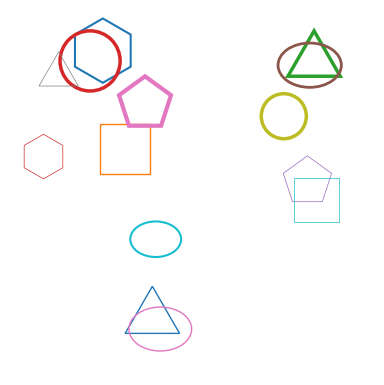[{"shape": "triangle", "thickness": 1, "radius": 0.41, "center": [0.396, 0.175]}, {"shape": "hexagon", "thickness": 1.5, "radius": 0.42, "center": [0.267, 0.868]}, {"shape": "square", "thickness": 1, "radius": 0.32, "center": [0.326, 0.614]}, {"shape": "triangle", "thickness": 2.5, "radius": 0.39, "center": [0.816, 0.841]}, {"shape": "hexagon", "thickness": 0.5, "radius": 0.29, "center": [0.113, 0.593]}, {"shape": "circle", "thickness": 2.5, "radius": 0.39, "center": [0.234, 0.842]}, {"shape": "pentagon", "thickness": 0.5, "radius": 0.33, "center": [0.798, 0.529]}, {"shape": "oval", "thickness": 2, "radius": 0.41, "center": [0.804, 0.831]}, {"shape": "pentagon", "thickness": 3, "radius": 0.35, "center": [0.377, 0.731]}, {"shape": "oval", "thickness": 1, "radius": 0.41, "center": [0.416, 0.145]}, {"shape": "triangle", "thickness": 0.5, "radius": 0.29, "center": [0.152, 0.806]}, {"shape": "circle", "thickness": 2.5, "radius": 0.29, "center": [0.737, 0.698]}, {"shape": "square", "thickness": 0.5, "radius": 0.29, "center": [0.822, 0.481]}, {"shape": "oval", "thickness": 1.5, "radius": 0.33, "center": [0.404, 0.379]}]